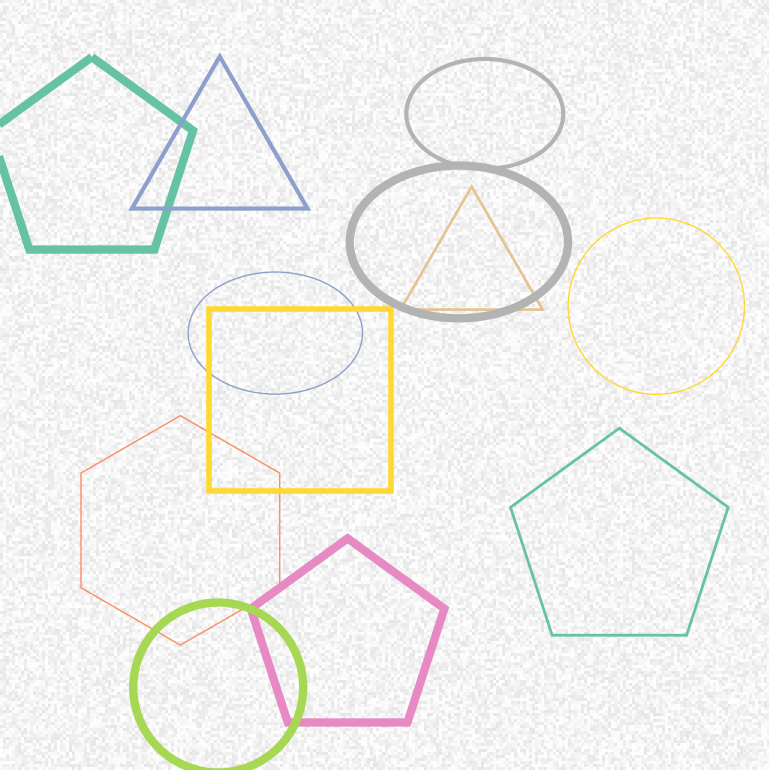[{"shape": "pentagon", "thickness": 3, "radius": 0.69, "center": [0.119, 0.788]}, {"shape": "pentagon", "thickness": 1, "radius": 0.74, "center": [0.804, 0.295]}, {"shape": "hexagon", "thickness": 0.5, "radius": 0.74, "center": [0.234, 0.311]}, {"shape": "triangle", "thickness": 1.5, "radius": 0.66, "center": [0.285, 0.795]}, {"shape": "oval", "thickness": 0.5, "radius": 0.57, "center": [0.358, 0.567]}, {"shape": "pentagon", "thickness": 3, "radius": 0.66, "center": [0.451, 0.169]}, {"shape": "circle", "thickness": 3, "radius": 0.55, "center": [0.283, 0.107]}, {"shape": "square", "thickness": 2, "radius": 0.59, "center": [0.389, 0.481]}, {"shape": "circle", "thickness": 0.5, "radius": 0.57, "center": [0.852, 0.602]}, {"shape": "triangle", "thickness": 1, "radius": 0.53, "center": [0.612, 0.651]}, {"shape": "oval", "thickness": 1.5, "radius": 0.51, "center": [0.63, 0.852]}, {"shape": "oval", "thickness": 3, "radius": 0.71, "center": [0.596, 0.686]}]